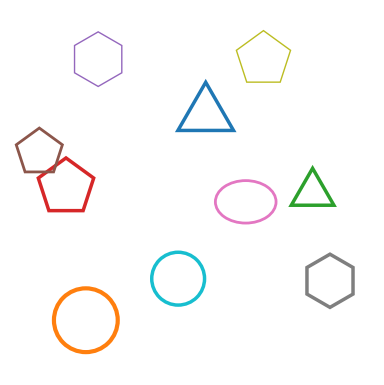[{"shape": "triangle", "thickness": 2.5, "radius": 0.42, "center": [0.534, 0.703]}, {"shape": "circle", "thickness": 3, "radius": 0.41, "center": [0.223, 0.168]}, {"shape": "triangle", "thickness": 2.5, "radius": 0.32, "center": [0.812, 0.499]}, {"shape": "pentagon", "thickness": 2.5, "radius": 0.38, "center": [0.171, 0.514]}, {"shape": "hexagon", "thickness": 1, "radius": 0.35, "center": [0.255, 0.846]}, {"shape": "pentagon", "thickness": 2, "radius": 0.32, "center": [0.102, 0.604]}, {"shape": "oval", "thickness": 2, "radius": 0.39, "center": [0.638, 0.476]}, {"shape": "hexagon", "thickness": 2.5, "radius": 0.35, "center": [0.857, 0.271]}, {"shape": "pentagon", "thickness": 1, "radius": 0.37, "center": [0.684, 0.846]}, {"shape": "circle", "thickness": 2.5, "radius": 0.34, "center": [0.463, 0.276]}]